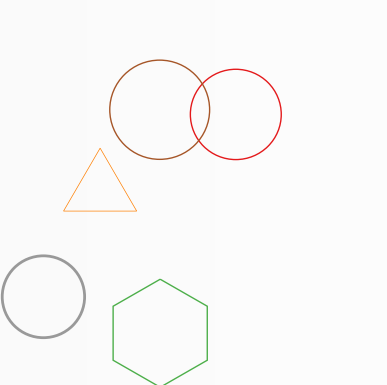[{"shape": "circle", "thickness": 1, "radius": 0.59, "center": [0.609, 0.703]}, {"shape": "hexagon", "thickness": 1, "radius": 0.7, "center": [0.413, 0.134]}, {"shape": "triangle", "thickness": 0.5, "radius": 0.55, "center": [0.258, 0.506]}, {"shape": "circle", "thickness": 1, "radius": 0.64, "center": [0.412, 0.715]}, {"shape": "circle", "thickness": 2, "radius": 0.53, "center": [0.112, 0.229]}]